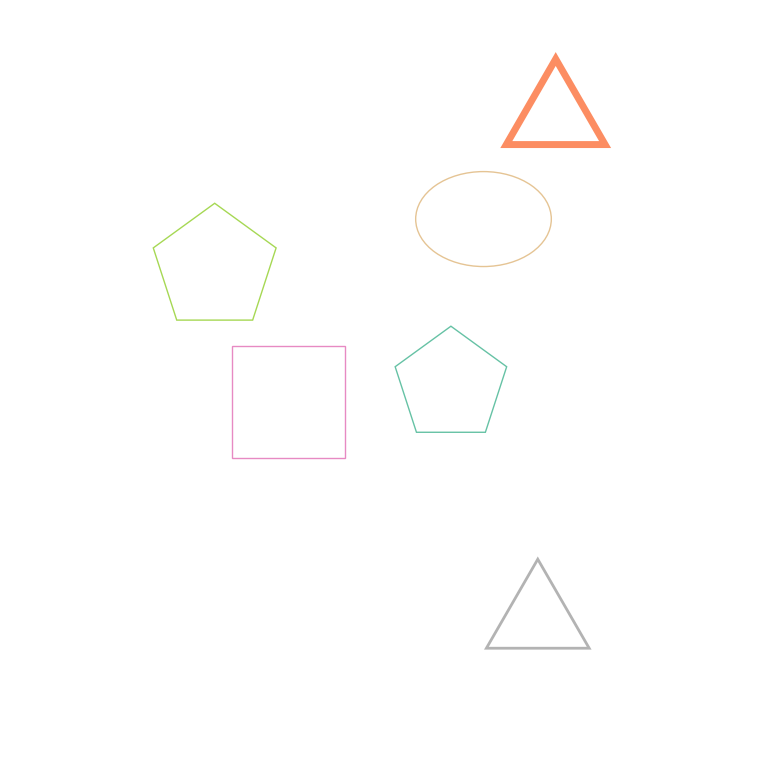[{"shape": "pentagon", "thickness": 0.5, "radius": 0.38, "center": [0.586, 0.5]}, {"shape": "triangle", "thickness": 2.5, "radius": 0.37, "center": [0.722, 0.849]}, {"shape": "square", "thickness": 0.5, "radius": 0.37, "center": [0.375, 0.478]}, {"shape": "pentagon", "thickness": 0.5, "radius": 0.42, "center": [0.279, 0.652]}, {"shape": "oval", "thickness": 0.5, "radius": 0.44, "center": [0.628, 0.716]}, {"shape": "triangle", "thickness": 1, "radius": 0.39, "center": [0.698, 0.197]}]